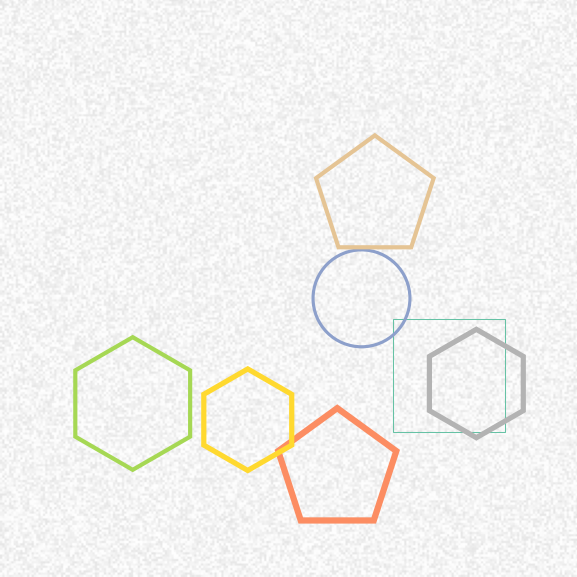[{"shape": "square", "thickness": 0.5, "radius": 0.49, "center": [0.777, 0.349]}, {"shape": "pentagon", "thickness": 3, "radius": 0.54, "center": [0.584, 0.185]}, {"shape": "circle", "thickness": 1.5, "radius": 0.42, "center": [0.626, 0.483]}, {"shape": "hexagon", "thickness": 2, "radius": 0.57, "center": [0.23, 0.3]}, {"shape": "hexagon", "thickness": 2.5, "radius": 0.44, "center": [0.429, 0.272]}, {"shape": "pentagon", "thickness": 2, "radius": 0.54, "center": [0.649, 0.658]}, {"shape": "hexagon", "thickness": 2.5, "radius": 0.47, "center": [0.825, 0.335]}]